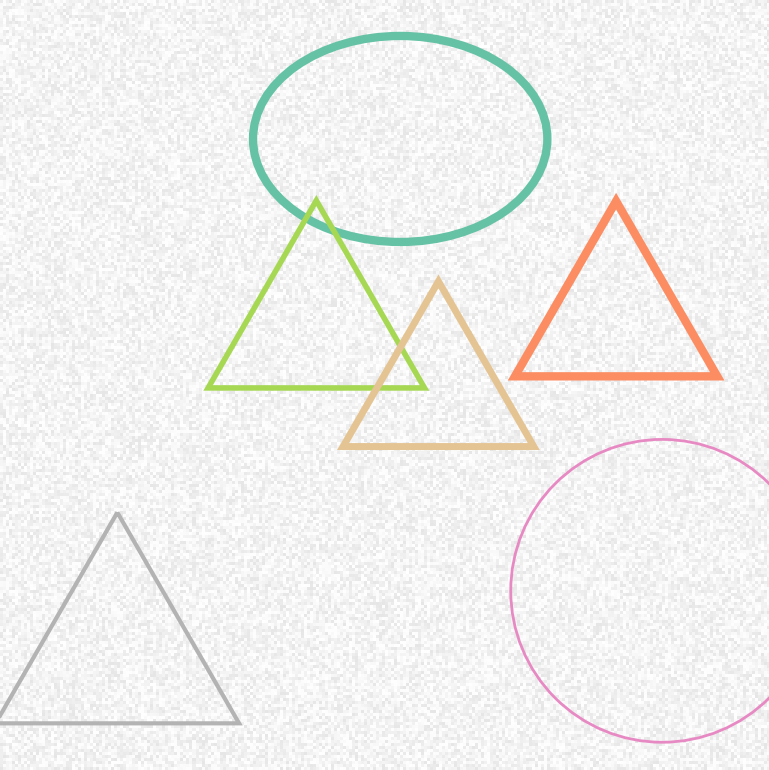[{"shape": "oval", "thickness": 3, "radius": 0.96, "center": [0.52, 0.82]}, {"shape": "triangle", "thickness": 3, "radius": 0.76, "center": [0.8, 0.587]}, {"shape": "circle", "thickness": 1, "radius": 0.98, "center": [0.86, 0.233]}, {"shape": "triangle", "thickness": 2, "radius": 0.81, "center": [0.411, 0.577]}, {"shape": "triangle", "thickness": 2.5, "radius": 0.71, "center": [0.569, 0.492]}, {"shape": "triangle", "thickness": 1.5, "radius": 0.91, "center": [0.152, 0.152]}]